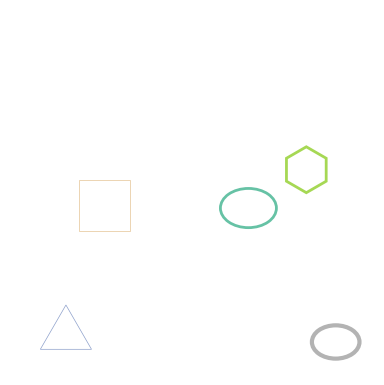[{"shape": "oval", "thickness": 2, "radius": 0.36, "center": [0.645, 0.46]}, {"shape": "triangle", "thickness": 0.5, "radius": 0.38, "center": [0.171, 0.131]}, {"shape": "hexagon", "thickness": 2, "radius": 0.3, "center": [0.796, 0.559]}, {"shape": "square", "thickness": 0.5, "radius": 0.34, "center": [0.272, 0.466]}, {"shape": "oval", "thickness": 3, "radius": 0.31, "center": [0.872, 0.112]}]